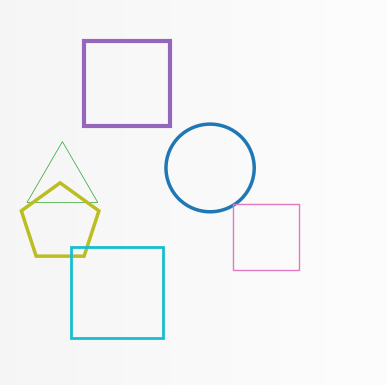[{"shape": "circle", "thickness": 2.5, "radius": 0.57, "center": [0.542, 0.564]}, {"shape": "triangle", "thickness": 0.5, "radius": 0.53, "center": [0.161, 0.527]}, {"shape": "square", "thickness": 3, "radius": 0.56, "center": [0.328, 0.783]}, {"shape": "square", "thickness": 1, "radius": 0.42, "center": [0.687, 0.385]}, {"shape": "pentagon", "thickness": 2.5, "radius": 0.53, "center": [0.155, 0.42]}, {"shape": "square", "thickness": 2, "radius": 0.59, "center": [0.302, 0.241]}]